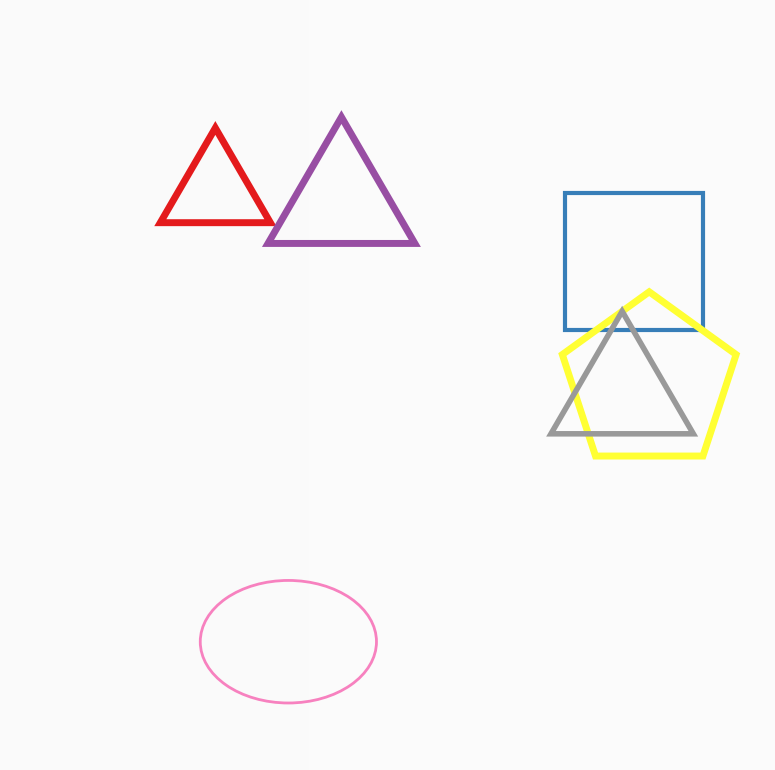[{"shape": "triangle", "thickness": 2.5, "radius": 0.41, "center": [0.278, 0.752]}, {"shape": "square", "thickness": 1.5, "radius": 0.44, "center": [0.818, 0.66]}, {"shape": "triangle", "thickness": 2.5, "radius": 0.55, "center": [0.441, 0.739]}, {"shape": "pentagon", "thickness": 2.5, "radius": 0.59, "center": [0.838, 0.503]}, {"shape": "oval", "thickness": 1, "radius": 0.57, "center": [0.372, 0.167]}, {"shape": "triangle", "thickness": 2, "radius": 0.53, "center": [0.803, 0.49]}]